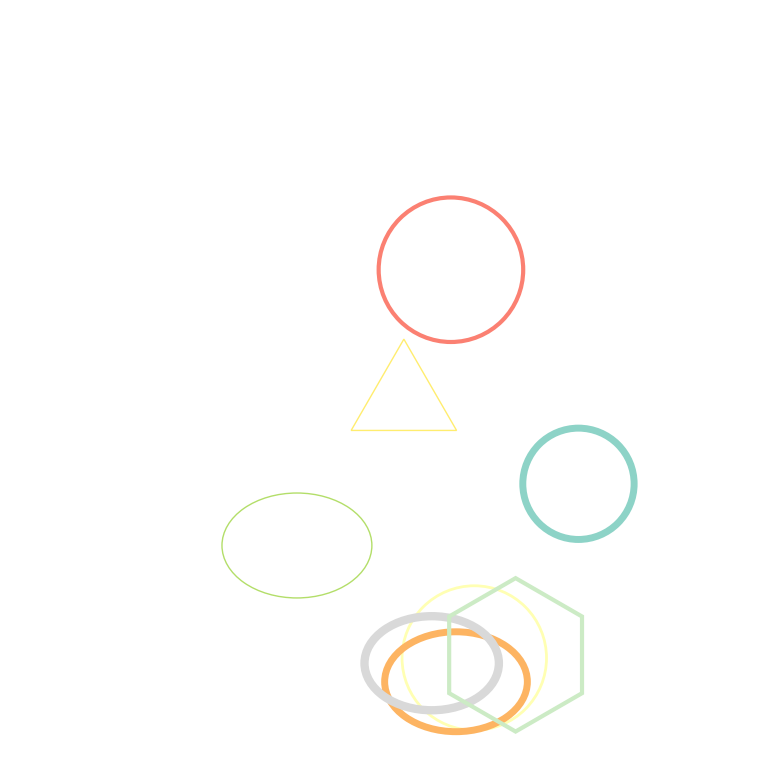[{"shape": "circle", "thickness": 2.5, "radius": 0.36, "center": [0.751, 0.372]}, {"shape": "circle", "thickness": 1, "radius": 0.47, "center": [0.616, 0.145]}, {"shape": "circle", "thickness": 1.5, "radius": 0.47, "center": [0.586, 0.65]}, {"shape": "oval", "thickness": 2.5, "radius": 0.46, "center": [0.592, 0.115]}, {"shape": "oval", "thickness": 0.5, "radius": 0.49, "center": [0.386, 0.292]}, {"shape": "oval", "thickness": 3, "radius": 0.44, "center": [0.561, 0.139]}, {"shape": "hexagon", "thickness": 1.5, "radius": 0.5, "center": [0.67, 0.15]}, {"shape": "triangle", "thickness": 0.5, "radius": 0.4, "center": [0.525, 0.481]}]